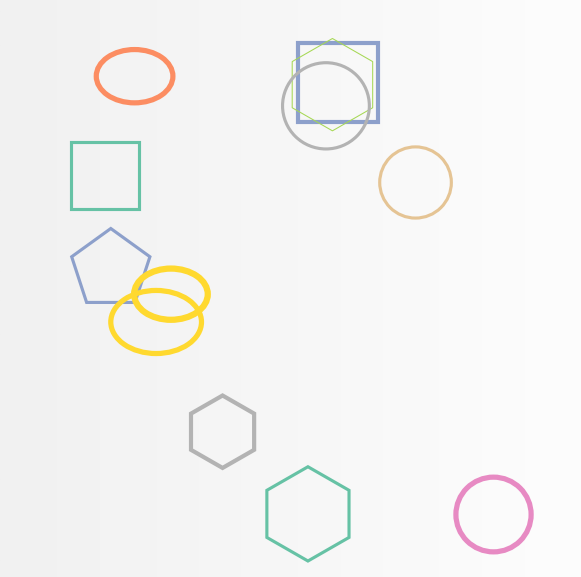[{"shape": "square", "thickness": 1.5, "radius": 0.29, "center": [0.181, 0.695]}, {"shape": "hexagon", "thickness": 1.5, "radius": 0.41, "center": [0.53, 0.109]}, {"shape": "oval", "thickness": 2.5, "radius": 0.33, "center": [0.232, 0.867]}, {"shape": "pentagon", "thickness": 1.5, "radius": 0.35, "center": [0.191, 0.533]}, {"shape": "square", "thickness": 2, "radius": 0.34, "center": [0.582, 0.856]}, {"shape": "circle", "thickness": 2.5, "radius": 0.32, "center": [0.849, 0.108]}, {"shape": "hexagon", "thickness": 0.5, "radius": 0.4, "center": [0.572, 0.853]}, {"shape": "oval", "thickness": 2.5, "radius": 0.39, "center": [0.269, 0.442]}, {"shape": "oval", "thickness": 3, "radius": 0.32, "center": [0.294, 0.49]}, {"shape": "circle", "thickness": 1.5, "radius": 0.31, "center": [0.715, 0.683]}, {"shape": "hexagon", "thickness": 2, "radius": 0.31, "center": [0.383, 0.252]}, {"shape": "circle", "thickness": 1.5, "radius": 0.37, "center": [0.561, 0.816]}]